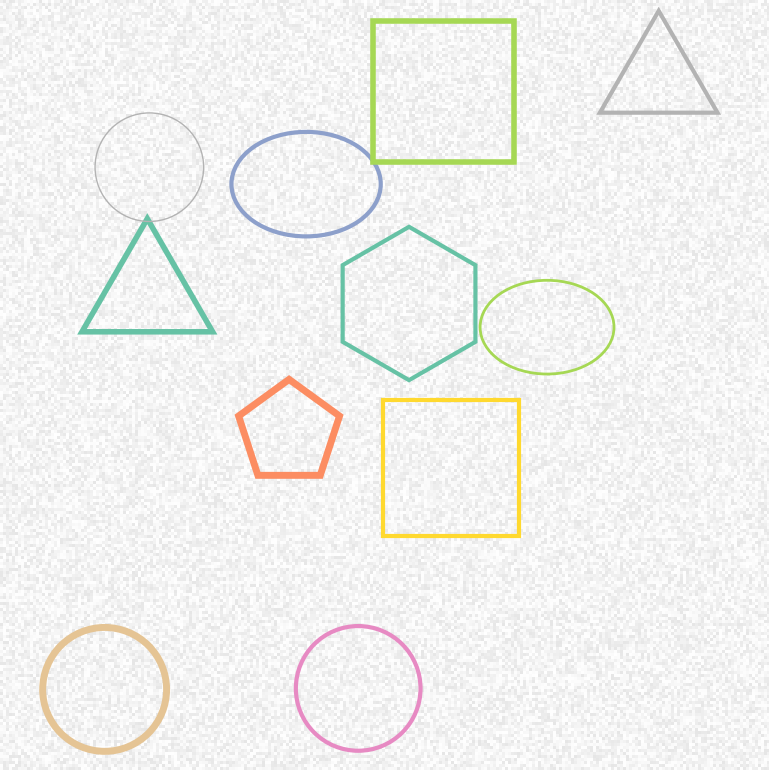[{"shape": "triangle", "thickness": 2, "radius": 0.49, "center": [0.191, 0.618]}, {"shape": "hexagon", "thickness": 1.5, "radius": 0.5, "center": [0.531, 0.606]}, {"shape": "pentagon", "thickness": 2.5, "radius": 0.34, "center": [0.375, 0.438]}, {"shape": "oval", "thickness": 1.5, "radius": 0.48, "center": [0.398, 0.761]}, {"shape": "circle", "thickness": 1.5, "radius": 0.4, "center": [0.465, 0.106]}, {"shape": "square", "thickness": 2, "radius": 0.46, "center": [0.576, 0.882]}, {"shape": "oval", "thickness": 1, "radius": 0.43, "center": [0.71, 0.575]}, {"shape": "square", "thickness": 1.5, "radius": 0.44, "center": [0.586, 0.392]}, {"shape": "circle", "thickness": 2.5, "radius": 0.4, "center": [0.136, 0.105]}, {"shape": "circle", "thickness": 0.5, "radius": 0.35, "center": [0.194, 0.783]}, {"shape": "triangle", "thickness": 1.5, "radius": 0.44, "center": [0.855, 0.898]}]